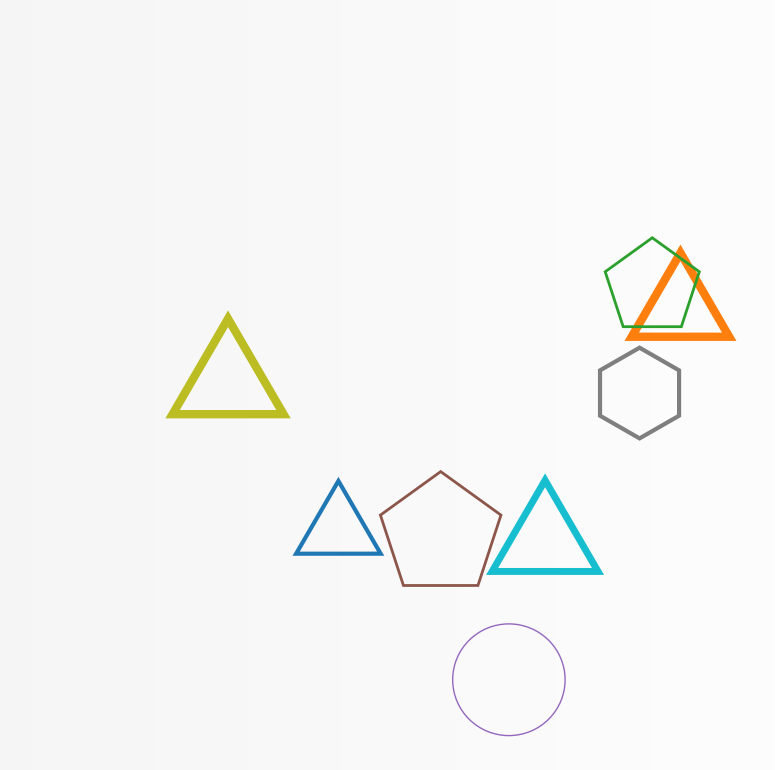[{"shape": "triangle", "thickness": 1.5, "radius": 0.31, "center": [0.437, 0.312]}, {"shape": "triangle", "thickness": 3, "radius": 0.36, "center": [0.878, 0.599]}, {"shape": "pentagon", "thickness": 1, "radius": 0.32, "center": [0.842, 0.627]}, {"shape": "circle", "thickness": 0.5, "radius": 0.36, "center": [0.657, 0.117]}, {"shape": "pentagon", "thickness": 1, "radius": 0.41, "center": [0.569, 0.306]}, {"shape": "hexagon", "thickness": 1.5, "radius": 0.29, "center": [0.825, 0.49]}, {"shape": "triangle", "thickness": 3, "radius": 0.41, "center": [0.294, 0.503]}, {"shape": "triangle", "thickness": 2.5, "radius": 0.39, "center": [0.703, 0.297]}]